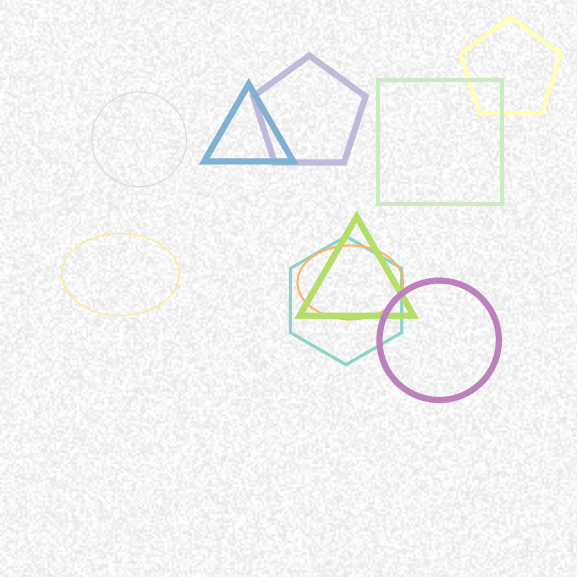[{"shape": "hexagon", "thickness": 1.5, "radius": 0.56, "center": [0.599, 0.479]}, {"shape": "pentagon", "thickness": 2, "radius": 0.46, "center": [0.885, 0.877]}, {"shape": "pentagon", "thickness": 3, "radius": 0.51, "center": [0.536, 0.801]}, {"shape": "triangle", "thickness": 3, "radius": 0.45, "center": [0.431, 0.764]}, {"shape": "oval", "thickness": 1, "radius": 0.46, "center": [0.607, 0.51]}, {"shape": "triangle", "thickness": 3, "radius": 0.57, "center": [0.617, 0.51]}, {"shape": "circle", "thickness": 0.5, "radius": 0.41, "center": [0.241, 0.758]}, {"shape": "circle", "thickness": 3, "radius": 0.52, "center": [0.76, 0.41]}, {"shape": "square", "thickness": 2, "radius": 0.54, "center": [0.761, 0.754]}, {"shape": "oval", "thickness": 0.5, "radius": 0.51, "center": [0.208, 0.524]}]